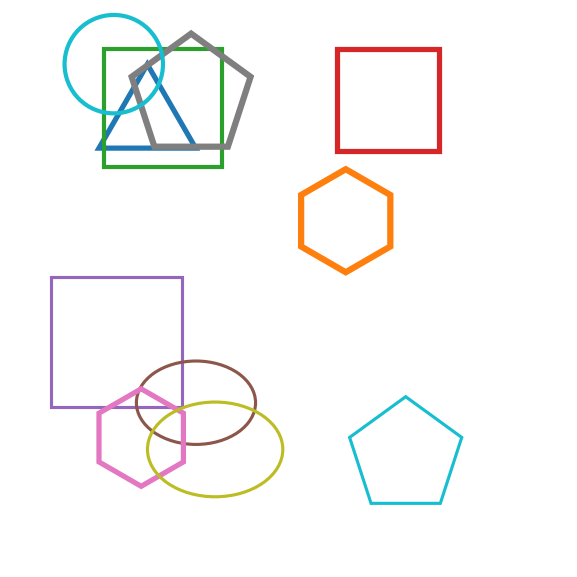[{"shape": "triangle", "thickness": 2.5, "radius": 0.48, "center": [0.255, 0.791]}, {"shape": "hexagon", "thickness": 3, "radius": 0.45, "center": [0.599, 0.617]}, {"shape": "square", "thickness": 2, "radius": 0.51, "center": [0.282, 0.813]}, {"shape": "square", "thickness": 2.5, "radius": 0.44, "center": [0.672, 0.826]}, {"shape": "square", "thickness": 1.5, "radius": 0.56, "center": [0.202, 0.406]}, {"shape": "oval", "thickness": 1.5, "radius": 0.52, "center": [0.339, 0.302]}, {"shape": "hexagon", "thickness": 2.5, "radius": 0.42, "center": [0.245, 0.241]}, {"shape": "pentagon", "thickness": 3, "radius": 0.54, "center": [0.331, 0.833]}, {"shape": "oval", "thickness": 1.5, "radius": 0.59, "center": [0.373, 0.221]}, {"shape": "circle", "thickness": 2, "radius": 0.43, "center": [0.197, 0.888]}, {"shape": "pentagon", "thickness": 1.5, "radius": 0.51, "center": [0.702, 0.21]}]